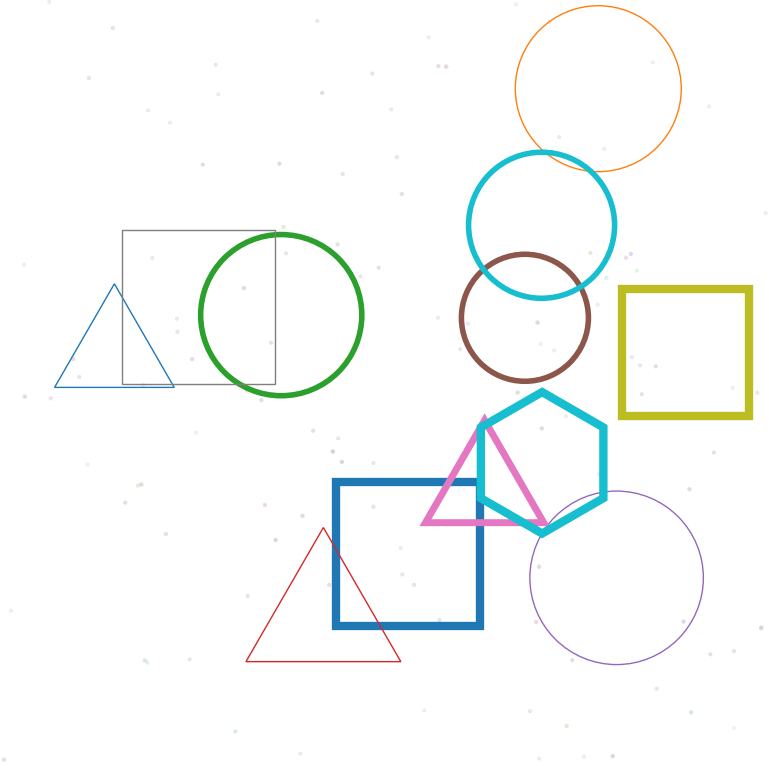[{"shape": "triangle", "thickness": 0.5, "radius": 0.45, "center": [0.149, 0.542]}, {"shape": "square", "thickness": 3, "radius": 0.47, "center": [0.529, 0.28]}, {"shape": "circle", "thickness": 0.5, "radius": 0.54, "center": [0.777, 0.885]}, {"shape": "circle", "thickness": 2, "radius": 0.52, "center": [0.365, 0.591]}, {"shape": "triangle", "thickness": 0.5, "radius": 0.58, "center": [0.42, 0.199]}, {"shape": "circle", "thickness": 0.5, "radius": 0.56, "center": [0.801, 0.25]}, {"shape": "circle", "thickness": 2, "radius": 0.41, "center": [0.682, 0.587]}, {"shape": "triangle", "thickness": 2.5, "radius": 0.44, "center": [0.629, 0.366]}, {"shape": "square", "thickness": 0.5, "radius": 0.5, "center": [0.258, 0.601]}, {"shape": "square", "thickness": 3, "radius": 0.41, "center": [0.89, 0.542]}, {"shape": "circle", "thickness": 2, "radius": 0.47, "center": [0.703, 0.707]}, {"shape": "hexagon", "thickness": 3, "radius": 0.46, "center": [0.704, 0.399]}]